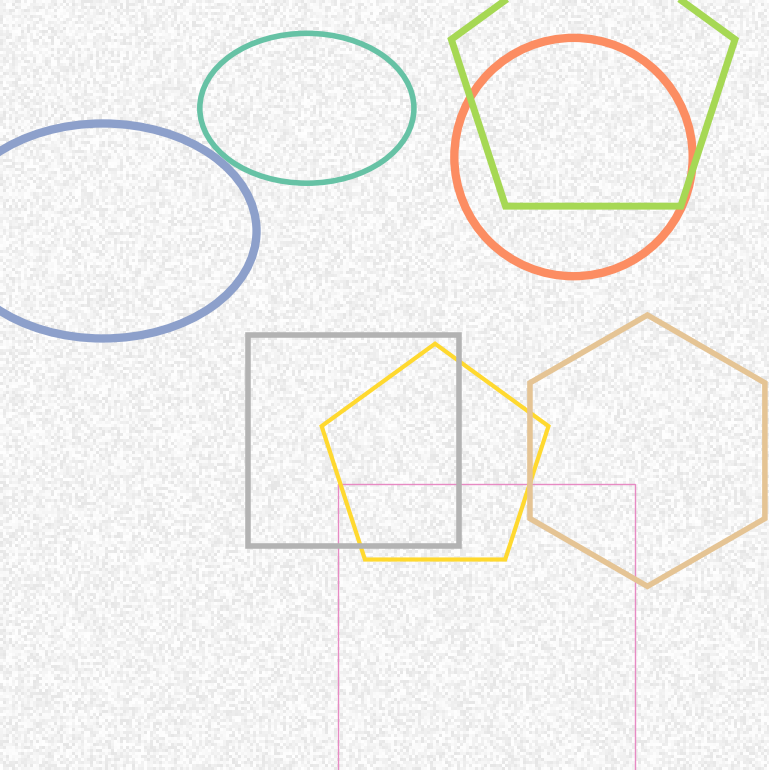[{"shape": "oval", "thickness": 2, "radius": 0.7, "center": [0.399, 0.859]}, {"shape": "circle", "thickness": 3, "radius": 0.77, "center": [0.745, 0.796]}, {"shape": "oval", "thickness": 3, "radius": 1.0, "center": [0.134, 0.7]}, {"shape": "square", "thickness": 0.5, "radius": 0.96, "center": [0.632, 0.179]}, {"shape": "pentagon", "thickness": 2.5, "radius": 0.97, "center": [0.77, 0.889]}, {"shape": "pentagon", "thickness": 1.5, "radius": 0.77, "center": [0.565, 0.399]}, {"shape": "hexagon", "thickness": 2, "radius": 0.88, "center": [0.841, 0.415]}, {"shape": "square", "thickness": 2, "radius": 0.68, "center": [0.459, 0.427]}]